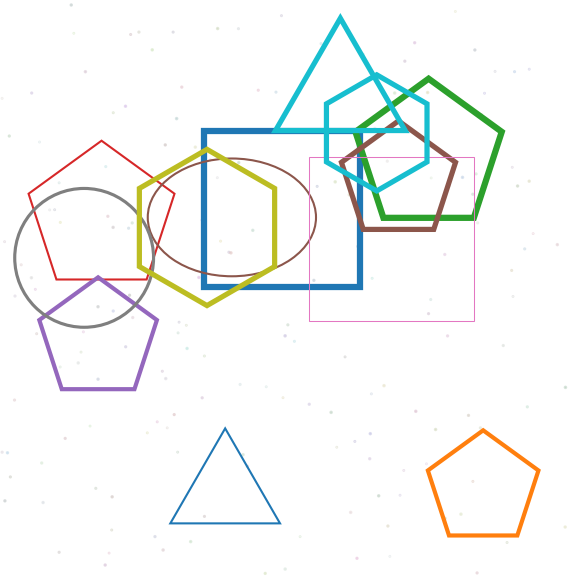[{"shape": "triangle", "thickness": 1, "radius": 0.55, "center": [0.39, 0.148]}, {"shape": "square", "thickness": 3, "radius": 0.68, "center": [0.489, 0.638]}, {"shape": "pentagon", "thickness": 2, "radius": 0.5, "center": [0.837, 0.153]}, {"shape": "pentagon", "thickness": 3, "radius": 0.67, "center": [0.742, 0.73]}, {"shape": "pentagon", "thickness": 1, "radius": 0.66, "center": [0.176, 0.623]}, {"shape": "pentagon", "thickness": 2, "radius": 0.54, "center": [0.17, 0.412]}, {"shape": "pentagon", "thickness": 2.5, "radius": 0.52, "center": [0.69, 0.686]}, {"shape": "oval", "thickness": 1, "radius": 0.73, "center": [0.402, 0.623]}, {"shape": "square", "thickness": 0.5, "radius": 0.71, "center": [0.678, 0.585]}, {"shape": "circle", "thickness": 1.5, "radius": 0.6, "center": [0.146, 0.553]}, {"shape": "hexagon", "thickness": 2.5, "radius": 0.68, "center": [0.358, 0.605]}, {"shape": "triangle", "thickness": 2.5, "radius": 0.65, "center": [0.589, 0.838]}, {"shape": "hexagon", "thickness": 2.5, "radius": 0.5, "center": [0.652, 0.769]}]